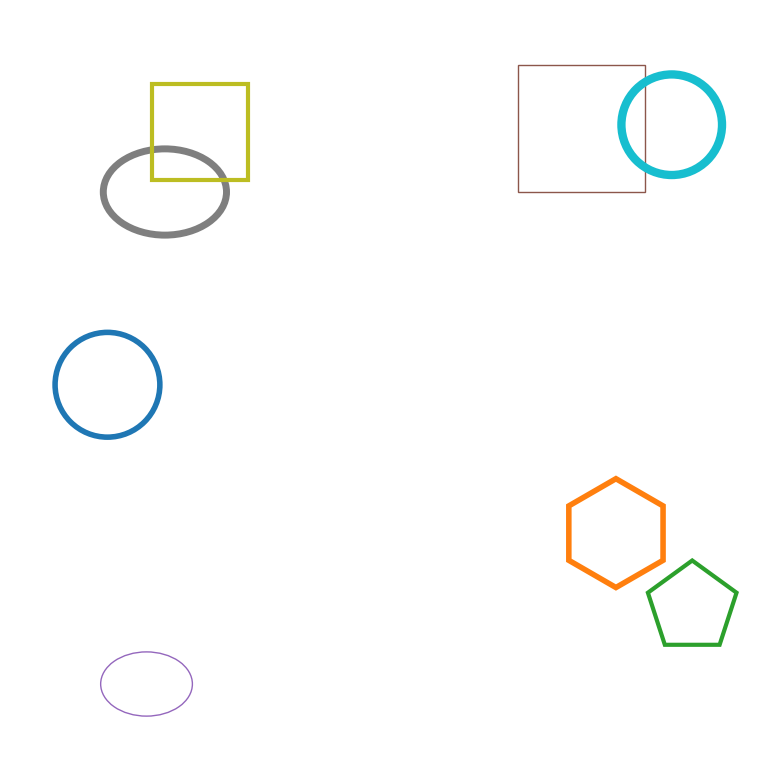[{"shape": "circle", "thickness": 2, "radius": 0.34, "center": [0.14, 0.5]}, {"shape": "hexagon", "thickness": 2, "radius": 0.35, "center": [0.8, 0.308]}, {"shape": "pentagon", "thickness": 1.5, "radius": 0.3, "center": [0.899, 0.212]}, {"shape": "oval", "thickness": 0.5, "radius": 0.3, "center": [0.19, 0.112]}, {"shape": "square", "thickness": 0.5, "radius": 0.41, "center": [0.755, 0.833]}, {"shape": "oval", "thickness": 2.5, "radius": 0.4, "center": [0.214, 0.751]}, {"shape": "square", "thickness": 1.5, "radius": 0.31, "center": [0.26, 0.828]}, {"shape": "circle", "thickness": 3, "radius": 0.33, "center": [0.872, 0.838]}]